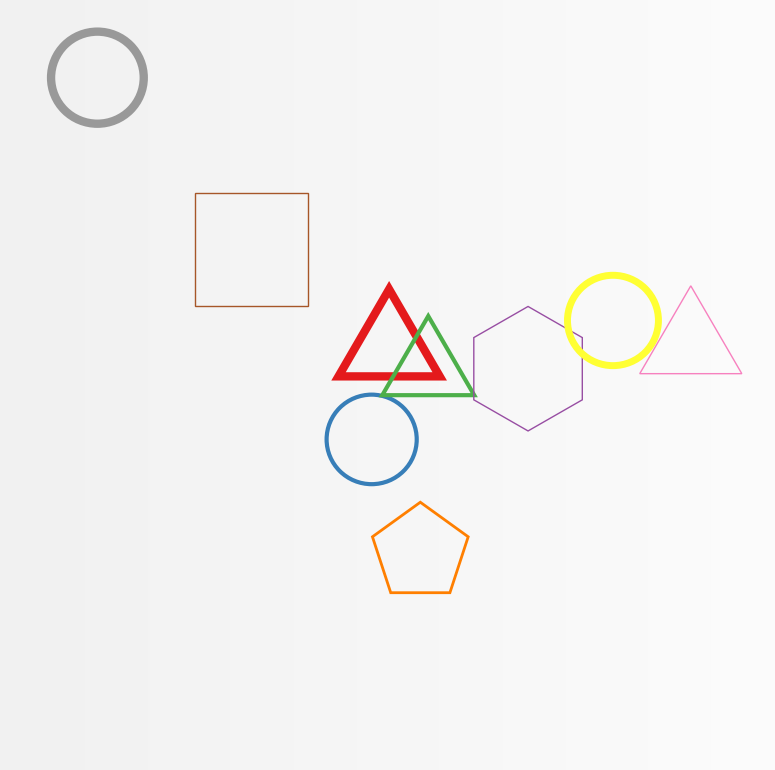[{"shape": "triangle", "thickness": 3, "radius": 0.38, "center": [0.502, 0.549]}, {"shape": "circle", "thickness": 1.5, "radius": 0.29, "center": [0.48, 0.429]}, {"shape": "triangle", "thickness": 1.5, "radius": 0.34, "center": [0.553, 0.521]}, {"shape": "hexagon", "thickness": 0.5, "radius": 0.4, "center": [0.681, 0.521]}, {"shape": "pentagon", "thickness": 1, "radius": 0.32, "center": [0.542, 0.283]}, {"shape": "circle", "thickness": 2.5, "radius": 0.29, "center": [0.791, 0.584]}, {"shape": "square", "thickness": 0.5, "radius": 0.36, "center": [0.325, 0.676]}, {"shape": "triangle", "thickness": 0.5, "radius": 0.38, "center": [0.891, 0.553]}, {"shape": "circle", "thickness": 3, "radius": 0.3, "center": [0.126, 0.899]}]